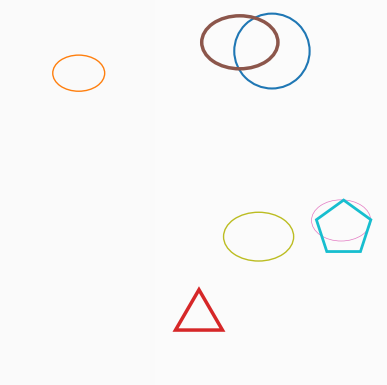[{"shape": "circle", "thickness": 1.5, "radius": 0.49, "center": [0.702, 0.867]}, {"shape": "oval", "thickness": 1, "radius": 0.33, "center": [0.203, 0.81]}, {"shape": "triangle", "thickness": 2.5, "radius": 0.35, "center": [0.513, 0.178]}, {"shape": "oval", "thickness": 2.5, "radius": 0.49, "center": [0.619, 0.89]}, {"shape": "oval", "thickness": 0.5, "radius": 0.38, "center": [0.88, 0.427]}, {"shape": "oval", "thickness": 1, "radius": 0.45, "center": [0.667, 0.385]}, {"shape": "pentagon", "thickness": 2, "radius": 0.37, "center": [0.887, 0.406]}]